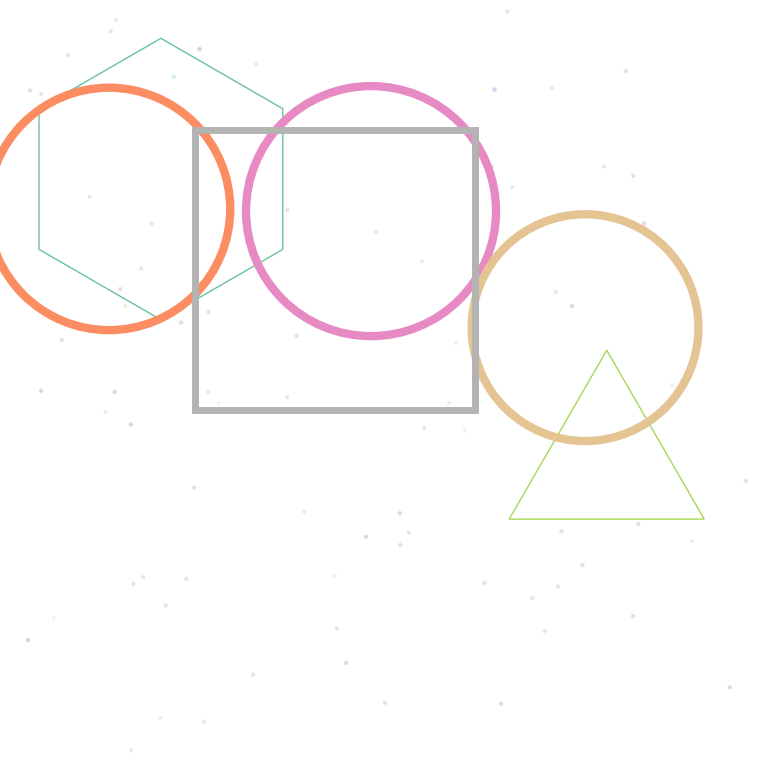[{"shape": "hexagon", "thickness": 0.5, "radius": 0.91, "center": [0.209, 0.767]}, {"shape": "circle", "thickness": 3, "radius": 0.79, "center": [0.142, 0.729]}, {"shape": "circle", "thickness": 3, "radius": 0.81, "center": [0.482, 0.726]}, {"shape": "triangle", "thickness": 0.5, "radius": 0.73, "center": [0.788, 0.399]}, {"shape": "circle", "thickness": 3, "radius": 0.74, "center": [0.76, 0.574]}, {"shape": "square", "thickness": 2.5, "radius": 0.91, "center": [0.435, 0.649]}]